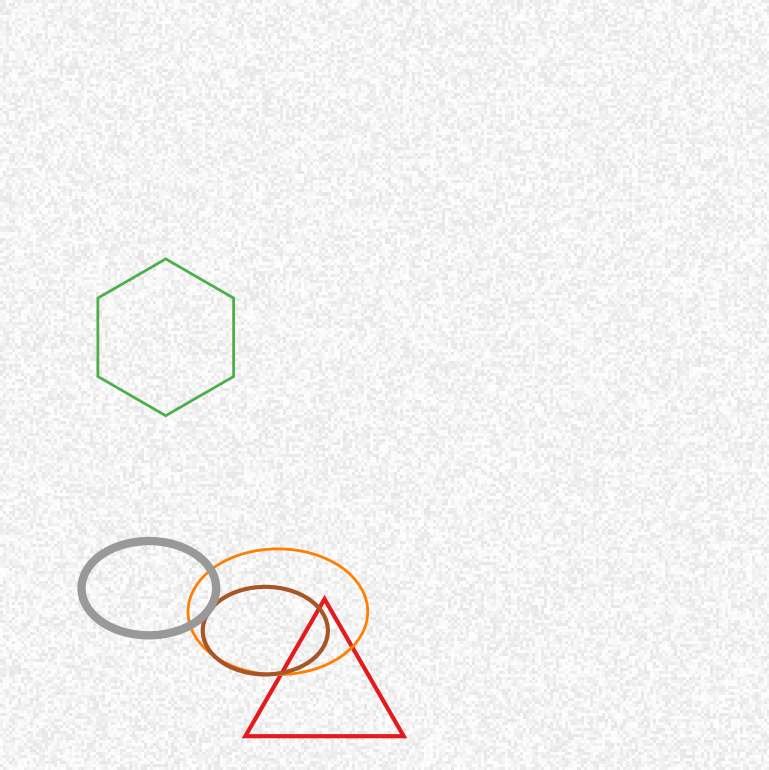[{"shape": "triangle", "thickness": 1.5, "radius": 0.59, "center": [0.421, 0.103]}, {"shape": "hexagon", "thickness": 1, "radius": 0.51, "center": [0.215, 0.562]}, {"shape": "oval", "thickness": 1, "radius": 0.58, "center": [0.361, 0.206]}, {"shape": "oval", "thickness": 1.5, "radius": 0.41, "center": [0.345, 0.181]}, {"shape": "oval", "thickness": 3, "radius": 0.44, "center": [0.193, 0.236]}]